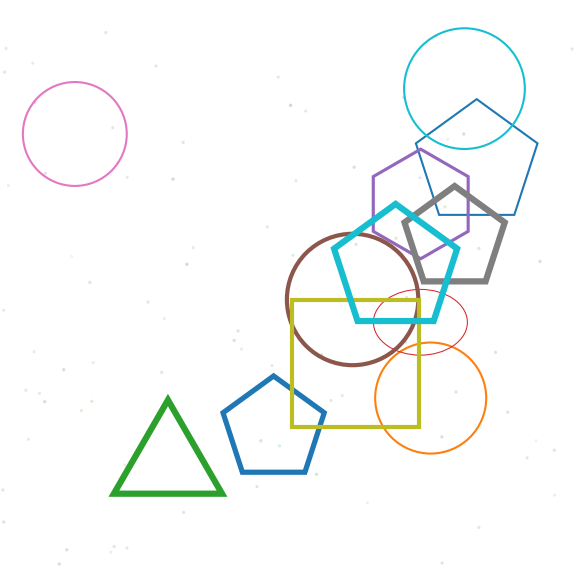[{"shape": "pentagon", "thickness": 2.5, "radius": 0.46, "center": [0.474, 0.256]}, {"shape": "pentagon", "thickness": 1, "radius": 0.55, "center": [0.825, 0.717]}, {"shape": "circle", "thickness": 1, "radius": 0.48, "center": [0.746, 0.31]}, {"shape": "triangle", "thickness": 3, "radius": 0.54, "center": [0.291, 0.198]}, {"shape": "oval", "thickness": 0.5, "radius": 0.41, "center": [0.728, 0.441]}, {"shape": "hexagon", "thickness": 1.5, "radius": 0.47, "center": [0.729, 0.646]}, {"shape": "circle", "thickness": 2, "radius": 0.57, "center": [0.611, 0.481]}, {"shape": "circle", "thickness": 1, "radius": 0.45, "center": [0.13, 0.767]}, {"shape": "pentagon", "thickness": 3, "radius": 0.46, "center": [0.787, 0.586]}, {"shape": "square", "thickness": 2, "radius": 0.55, "center": [0.616, 0.37]}, {"shape": "pentagon", "thickness": 3, "radius": 0.56, "center": [0.685, 0.534]}, {"shape": "circle", "thickness": 1, "radius": 0.52, "center": [0.804, 0.846]}]